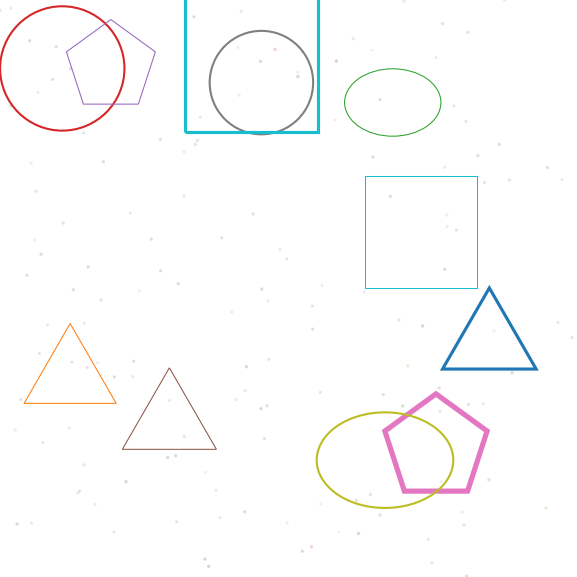[{"shape": "triangle", "thickness": 1.5, "radius": 0.47, "center": [0.847, 0.407]}, {"shape": "triangle", "thickness": 0.5, "radius": 0.46, "center": [0.121, 0.347]}, {"shape": "oval", "thickness": 0.5, "radius": 0.42, "center": [0.68, 0.822]}, {"shape": "circle", "thickness": 1, "radius": 0.54, "center": [0.108, 0.881]}, {"shape": "pentagon", "thickness": 0.5, "radius": 0.4, "center": [0.192, 0.884]}, {"shape": "triangle", "thickness": 0.5, "radius": 0.47, "center": [0.293, 0.268]}, {"shape": "pentagon", "thickness": 2.5, "radius": 0.47, "center": [0.755, 0.224]}, {"shape": "circle", "thickness": 1, "radius": 0.45, "center": [0.453, 0.856]}, {"shape": "oval", "thickness": 1, "radius": 0.59, "center": [0.667, 0.202]}, {"shape": "square", "thickness": 1.5, "radius": 0.58, "center": [0.436, 0.886]}, {"shape": "square", "thickness": 0.5, "radius": 0.48, "center": [0.729, 0.597]}]